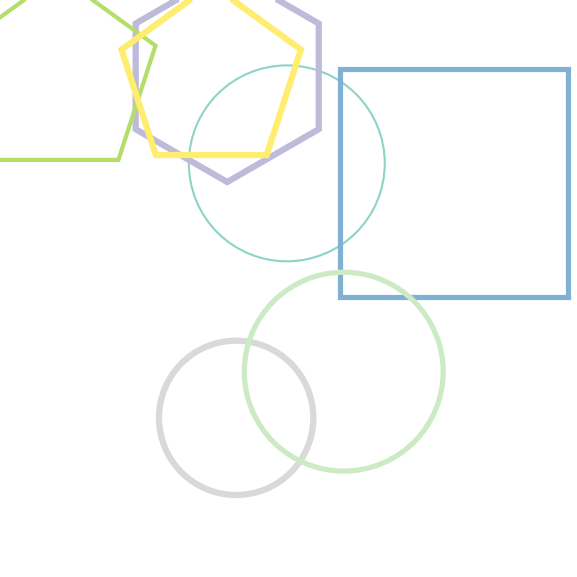[{"shape": "circle", "thickness": 1, "radius": 0.85, "center": [0.497, 0.716]}, {"shape": "hexagon", "thickness": 3, "radius": 0.91, "center": [0.393, 0.867]}, {"shape": "square", "thickness": 2.5, "radius": 0.99, "center": [0.786, 0.682]}, {"shape": "pentagon", "thickness": 2, "radius": 0.88, "center": [0.101, 0.865]}, {"shape": "circle", "thickness": 3, "radius": 0.67, "center": [0.409, 0.276]}, {"shape": "circle", "thickness": 2.5, "radius": 0.86, "center": [0.595, 0.356]}, {"shape": "pentagon", "thickness": 3, "radius": 0.82, "center": [0.366, 0.863]}]